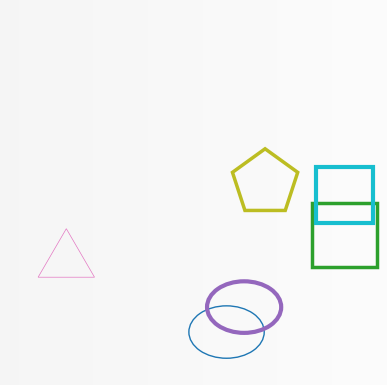[{"shape": "oval", "thickness": 1, "radius": 0.49, "center": [0.585, 0.138]}, {"shape": "square", "thickness": 2.5, "radius": 0.42, "center": [0.889, 0.39]}, {"shape": "oval", "thickness": 3, "radius": 0.48, "center": [0.63, 0.202]}, {"shape": "triangle", "thickness": 0.5, "radius": 0.42, "center": [0.171, 0.322]}, {"shape": "pentagon", "thickness": 2.5, "radius": 0.44, "center": [0.684, 0.525]}, {"shape": "square", "thickness": 3, "radius": 0.36, "center": [0.889, 0.494]}]